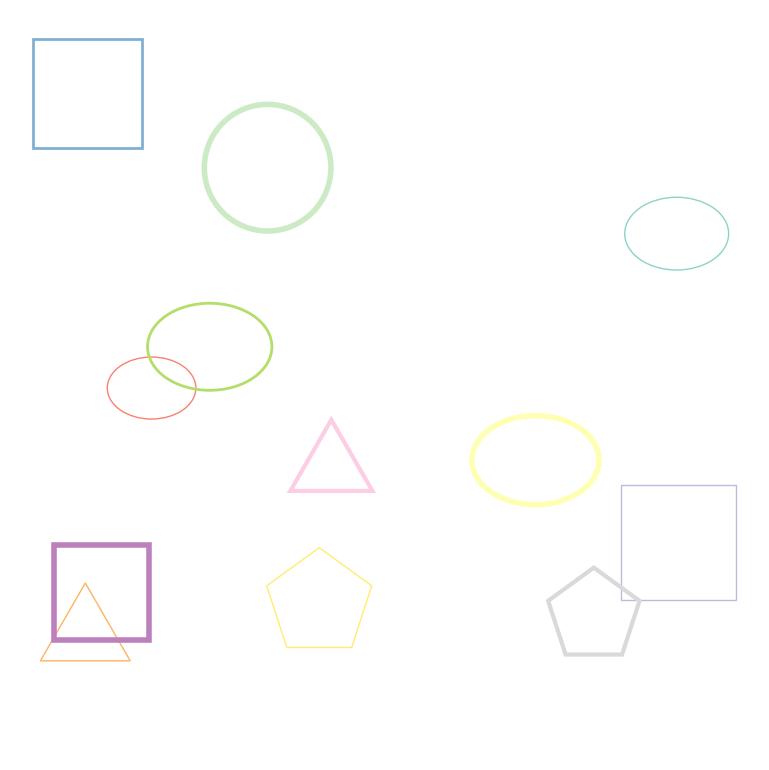[{"shape": "oval", "thickness": 0.5, "radius": 0.34, "center": [0.879, 0.697]}, {"shape": "oval", "thickness": 2, "radius": 0.41, "center": [0.695, 0.402]}, {"shape": "square", "thickness": 0.5, "radius": 0.37, "center": [0.882, 0.296]}, {"shape": "oval", "thickness": 0.5, "radius": 0.29, "center": [0.197, 0.496]}, {"shape": "square", "thickness": 1, "radius": 0.35, "center": [0.114, 0.878]}, {"shape": "triangle", "thickness": 0.5, "radius": 0.34, "center": [0.111, 0.175]}, {"shape": "oval", "thickness": 1, "radius": 0.4, "center": [0.272, 0.55]}, {"shape": "triangle", "thickness": 1.5, "radius": 0.31, "center": [0.43, 0.393]}, {"shape": "pentagon", "thickness": 1.5, "radius": 0.31, "center": [0.771, 0.2]}, {"shape": "square", "thickness": 2, "radius": 0.31, "center": [0.131, 0.23]}, {"shape": "circle", "thickness": 2, "radius": 0.41, "center": [0.348, 0.782]}, {"shape": "pentagon", "thickness": 0.5, "radius": 0.36, "center": [0.415, 0.217]}]